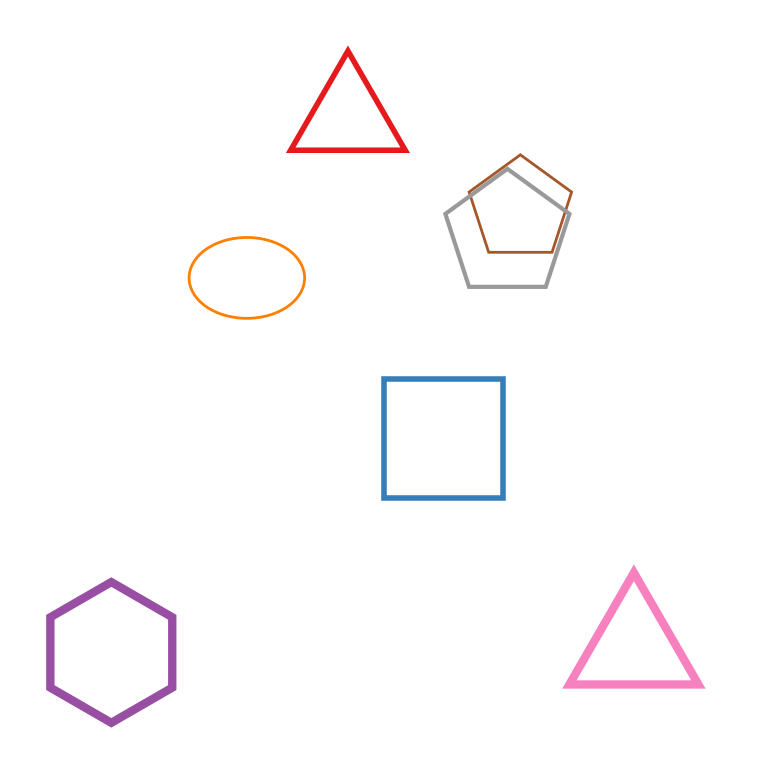[{"shape": "triangle", "thickness": 2, "radius": 0.43, "center": [0.452, 0.848]}, {"shape": "square", "thickness": 2, "radius": 0.38, "center": [0.576, 0.431]}, {"shape": "hexagon", "thickness": 3, "radius": 0.46, "center": [0.145, 0.153]}, {"shape": "oval", "thickness": 1, "radius": 0.38, "center": [0.321, 0.639]}, {"shape": "pentagon", "thickness": 1, "radius": 0.35, "center": [0.676, 0.729]}, {"shape": "triangle", "thickness": 3, "radius": 0.48, "center": [0.823, 0.159]}, {"shape": "pentagon", "thickness": 1.5, "radius": 0.42, "center": [0.659, 0.696]}]